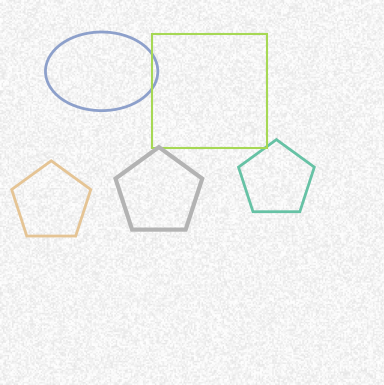[{"shape": "pentagon", "thickness": 2, "radius": 0.52, "center": [0.718, 0.534]}, {"shape": "oval", "thickness": 2, "radius": 0.73, "center": [0.264, 0.815]}, {"shape": "square", "thickness": 1.5, "radius": 0.74, "center": [0.544, 0.764]}, {"shape": "pentagon", "thickness": 2, "radius": 0.54, "center": [0.133, 0.474]}, {"shape": "pentagon", "thickness": 3, "radius": 0.59, "center": [0.413, 0.499]}]